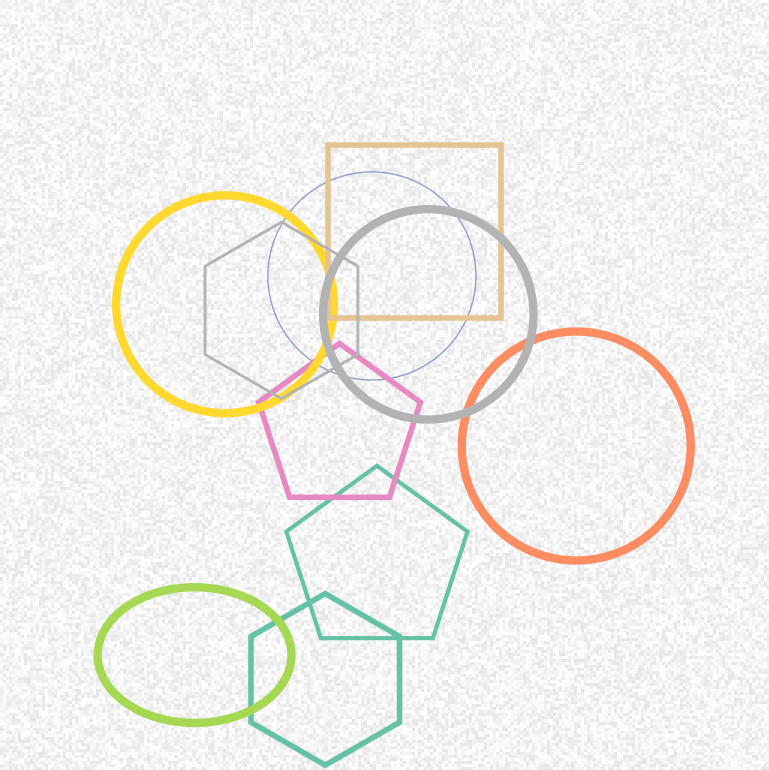[{"shape": "hexagon", "thickness": 2, "radius": 0.56, "center": [0.422, 0.118]}, {"shape": "pentagon", "thickness": 1.5, "radius": 0.62, "center": [0.489, 0.271]}, {"shape": "circle", "thickness": 3, "radius": 0.74, "center": [0.748, 0.421]}, {"shape": "circle", "thickness": 0.5, "radius": 0.68, "center": [0.483, 0.642]}, {"shape": "pentagon", "thickness": 2, "radius": 0.55, "center": [0.441, 0.444]}, {"shape": "oval", "thickness": 3, "radius": 0.63, "center": [0.253, 0.149]}, {"shape": "circle", "thickness": 3, "radius": 0.71, "center": [0.292, 0.605]}, {"shape": "square", "thickness": 2, "radius": 0.56, "center": [0.538, 0.699]}, {"shape": "circle", "thickness": 3, "radius": 0.68, "center": [0.556, 0.592]}, {"shape": "hexagon", "thickness": 1, "radius": 0.57, "center": [0.366, 0.597]}]